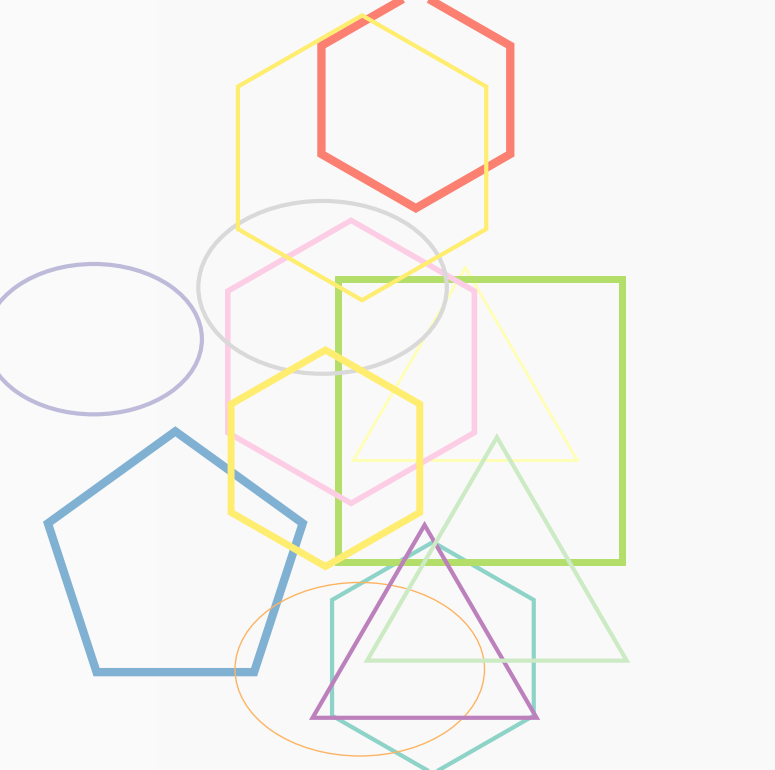[{"shape": "hexagon", "thickness": 1.5, "radius": 0.75, "center": [0.559, 0.146]}, {"shape": "triangle", "thickness": 1, "radius": 0.83, "center": [0.6, 0.485]}, {"shape": "oval", "thickness": 1.5, "radius": 0.7, "center": [0.121, 0.56]}, {"shape": "hexagon", "thickness": 3, "radius": 0.7, "center": [0.537, 0.87]}, {"shape": "pentagon", "thickness": 3, "radius": 0.86, "center": [0.226, 0.267]}, {"shape": "oval", "thickness": 0.5, "radius": 0.8, "center": [0.464, 0.131]}, {"shape": "square", "thickness": 2.5, "radius": 0.92, "center": [0.619, 0.454]}, {"shape": "hexagon", "thickness": 2, "radius": 0.92, "center": [0.453, 0.53]}, {"shape": "oval", "thickness": 1.5, "radius": 0.8, "center": [0.416, 0.627]}, {"shape": "triangle", "thickness": 1.5, "radius": 0.83, "center": [0.548, 0.151]}, {"shape": "triangle", "thickness": 1.5, "radius": 0.97, "center": [0.641, 0.239]}, {"shape": "hexagon", "thickness": 1.5, "radius": 0.92, "center": [0.467, 0.795]}, {"shape": "hexagon", "thickness": 2.5, "radius": 0.7, "center": [0.42, 0.405]}]